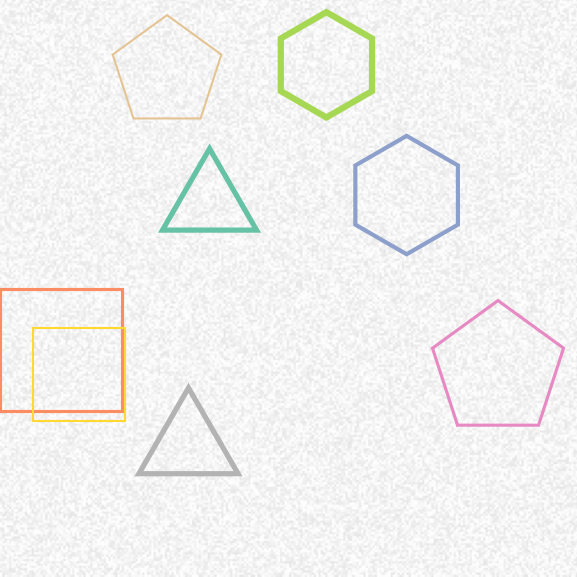[{"shape": "triangle", "thickness": 2.5, "radius": 0.47, "center": [0.363, 0.648]}, {"shape": "square", "thickness": 1.5, "radius": 0.53, "center": [0.106, 0.393]}, {"shape": "hexagon", "thickness": 2, "radius": 0.51, "center": [0.704, 0.661]}, {"shape": "pentagon", "thickness": 1.5, "radius": 0.6, "center": [0.862, 0.359]}, {"shape": "hexagon", "thickness": 3, "radius": 0.46, "center": [0.565, 0.887]}, {"shape": "square", "thickness": 1, "radius": 0.4, "center": [0.137, 0.35]}, {"shape": "pentagon", "thickness": 1, "radius": 0.49, "center": [0.289, 0.874]}, {"shape": "triangle", "thickness": 2.5, "radius": 0.5, "center": [0.326, 0.228]}]